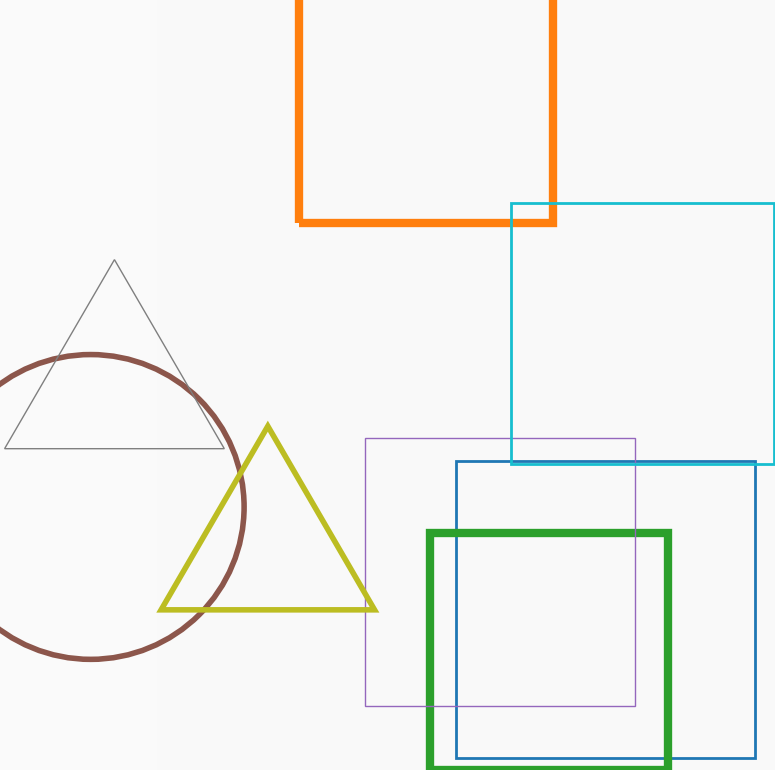[{"shape": "square", "thickness": 1, "radius": 0.97, "center": [0.782, 0.208]}, {"shape": "square", "thickness": 3, "radius": 0.82, "center": [0.55, 0.874]}, {"shape": "square", "thickness": 3, "radius": 0.77, "center": [0.709, 0.154]}, {"shape": "square", "thickness": 0.5, "radius": 0.87, "center": [0.645, 0.257]}, {"shape": "circle", "thickness": 2, "radius": 0.99, "center": [0.117, 0.342]}, {"shape": "triangle", "thickness": 0.5, "radius": 0.82, "center": [0.148, 0.499]}, {"shape": "triangle", "thickness": 2, "radius": 0.8, "center": [0.346, 0.288]}, {"shape": "square", "thickness": 1, "radius": 0.85, "center": [0.829, 0.567]}]